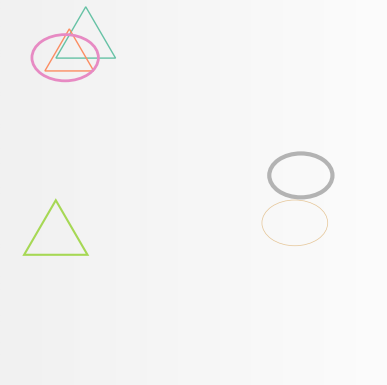[{"shape": "triangle", "thickness": 1, "radius": 0.44, "center": [0.221, 0.894]}, {"shape": "triangle", "thickness": 1, "radius": 0.36, "center": [0.179, 0.852]}, {"shape": "oval", "thickness": 2, "radius": 0.43, "center": [0.168, 0.85]}, {"shape": "triangle", "thickness": 1.5, "radius": 0.47, "center": [0.144, 0.385]}, {"shape": "oval", "thickness": 0.5, "radius": 0.42, "center": [0.761, 0.421]}, {"shape": "oval", "thickness": 3, "radius": 0.41, "center": [0.776, 0.544]}]